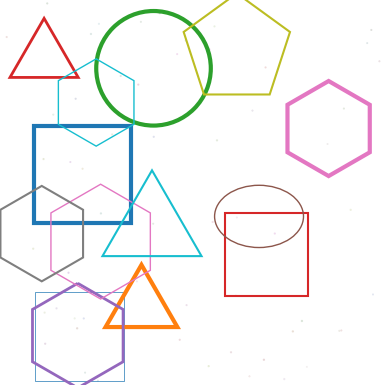[{"shape": "square", "thickness": 3, "radius": 0.63, "center": [0.214, 0.547]}, {"shape": "square", "thickness": 0.5, "radius": 0.58, "center": [0.206, 0.125]}, {"shape": "triangle", "thickness": 3, "radius": 0.54, "center": [0.367, 0.204]}, {"shape": "circle", "thickness": 3, "radius": 0.74, "center": [0.399, 0.823]}, {"shape": "triangle", "thickness": 2, "radius": 0.51, "center": [0.115, 0.85]}, {"shape": "square", "thickness": 1.5, "radius": 0.54, "center": [0.692, 0.338]}, {"shape": "hexagon", "thickness": 2, "radius": 0.68, "center": [0.202, 0.128]}, {"shape": "oval", "thickness": 1, "radius": 0.58, "center": [0.673, 0.438]}, {"shape": "hexagon", "thickness": 3, "radius": 0.62, "center": [0.854, 0.666]}, {"shape": "hexagon", "thickness": 1, "radius": 0.75, "center": [0.261, 0.372]}, {"shape": "hexagon", "thickness": 1.5, "radius": 0.62, "center": [0.108, 0.393]}, {"shape": "pentagon", "thickness": 1.5, "radius": 0.73, "center": [0.615, 0.872]}, {"shape": "hexagon", "thickness": 1, "radius": 0.57, "center": [0.25, 0.734]}, {"shape": "triangle", "thickness": 1.5, "radius": 0.74, "center": [0.395, 0.409]}]